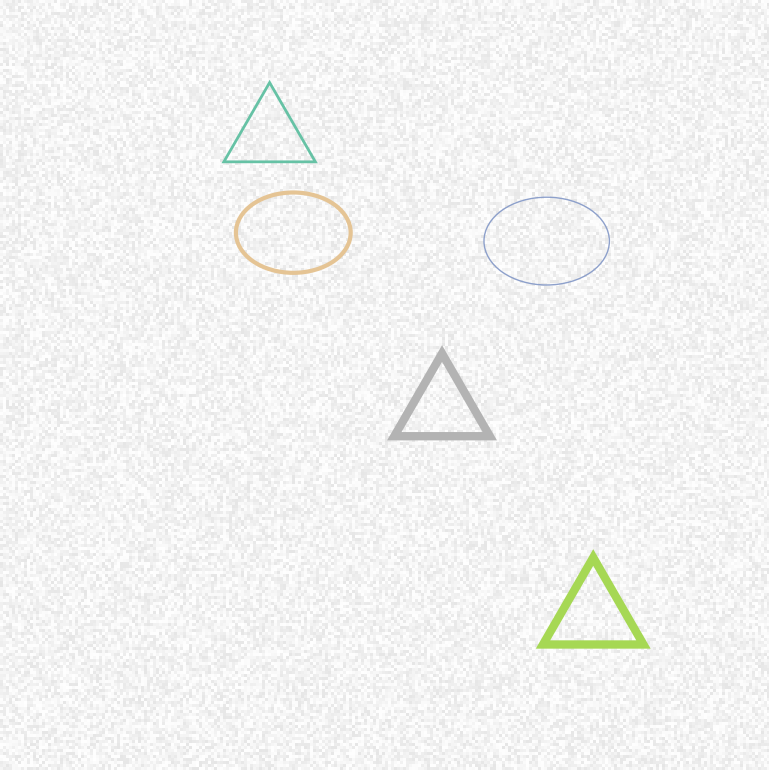[{"shape": "triangle", "thickness": 1, "radius": 0.34, "center": [0.35, 0.824]}, {"shape": "oval", "thickness": 0.5, "radius": 0.41, "center": [0.71, 0.687]}, {"shape": "triangle", "thickness": 3, "radius": 0.38, "center": [0.77, 0.201]}, {"shape": "oval", "thickness": 1.5, "radius": 0.37, "center": [0.381, 0.698]}, {"shape": "triangle", "thickness": 3, "radius": 0.36, "center": [0.574, 0.469]}]